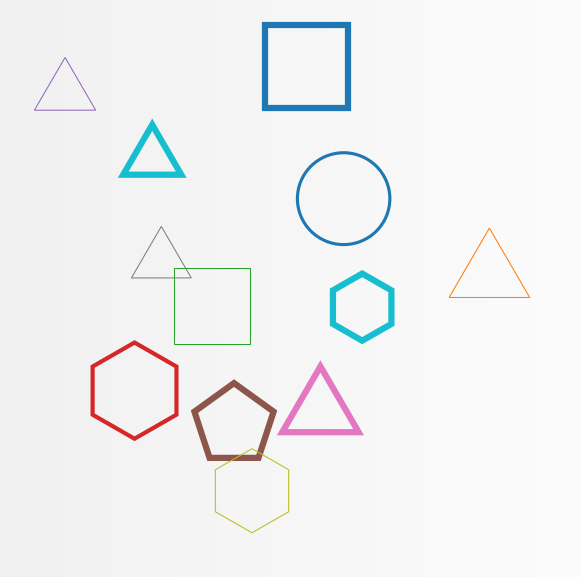[{"shape": "circle", "thickness": 1.5, "radius": 0.4, "center": [0.591, 0.655]}, {"shape": "square", "thickness": 3, "radius": 0.36, "center": [0.527, 0.884]}, {"shape": "triangle", "thickness": 0.5, "radius": 0.4, "center": [0.842, 0.524]}, {"shape": "square", "thickness": 0.5, "radius": 0.33, "center": [0.365, 0.469]}, {"shape": "hexagon", "thickness": 2, "radius": 0.42, "center": [0.231, 0.323]}, {"shape": "triangle", "thickness": 0.5, "radius": 0.3, "center": [0.112, 0.839]}, {"shape": "pentagon", "thickness": 3, "radius": 0.36, "center": [0.403, 0.264]}, {"shape": "triangle", "thickness": 3, "radius": 0.38, "center": [0.551, 0.289]}, {"shape": "triangle", "thickness": 0.5, "radius": 0.3, "center": [0.278, 0.548]}, {"shape": "hexagon", "thickness": 0.5, "radius": 0.36, "center": [0.434, 0.149]}, {"shape": "hexagon", "thickness": 3, "radius": 0.29, "center": [0.623, 0.467]}, {"shape": "triangle", "thickness": 3, "radius": 0.29, "center": [0.262, 0.725]}]